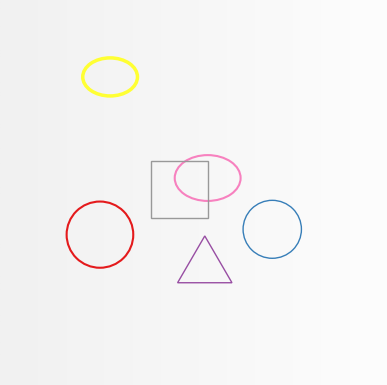[{"shape": "circle", "thickness": 1.5, "radius": 0.43, "center": [0.258, 0.391]}, {"shape": "circle", "thickness": 1, "radius": 0.38, "center": [0.703, 0.404]}, {"shape": "triangle", "thickness": 1, "radius": 0.4, "center": [0.528, 0.306]}, {"shape": "oval", "thickness": 2.5, "radius": 0.35, "center": [0.284, 0.8]}, {"shape": "oval", "thickness": 1.5, "radius": 0.43, "center": [0.536, 0.538]}, {"shape": "square", "thickness": 1, "radius": 0.37, "center": [0.462, 0.508]}]